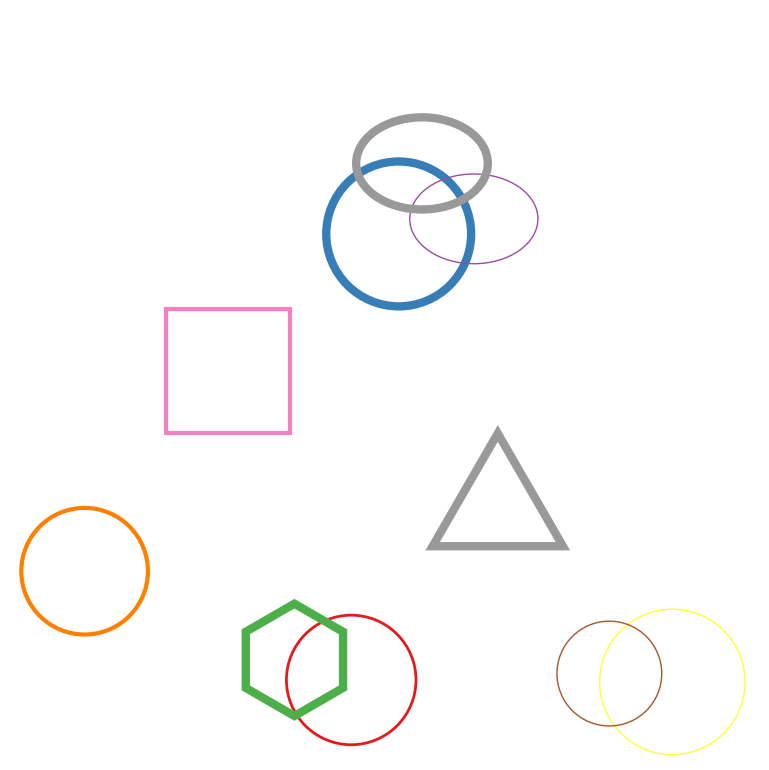[{"shape": "circle", "thickness": 1, "radius": 0.42, "center": [0.456, 0.117]}, {"shape": "circle", "thickness": 3, "radius": 0.47, "center": [0.518, 0.696]}, {"shape": "hexagon", "thickness": 3, "radius": 0.36, "center": [0.382, 0.143]}, {"shape": "oval", "thickness": 0.5, "radius": 0.42, "center": [0.615, 0.716]}, {"shape": "circle", "thickness": 1.5, "radius": 0.41, "center": [0.11, 0.258]}, {"shape": "circle", "thickness": 0.5, "radius": 0.47, "center": [0.873, 0.114]}, {"shape": "circle", "thickness": 0.5, "radius": 0.34, "center": [0.791, 0.125]}, {"shape": "square", "thickness": 1.5, "radius": 0.4, "center": [0.296, 0.518]}, {"shape": "oval", "thickness": 3, "radius": 0.43, "center": [0.548, 0.788]}, {"shape": "triangle", "thickness": 3, "radius": 0.49, "center": [0.646, 0.339]}]